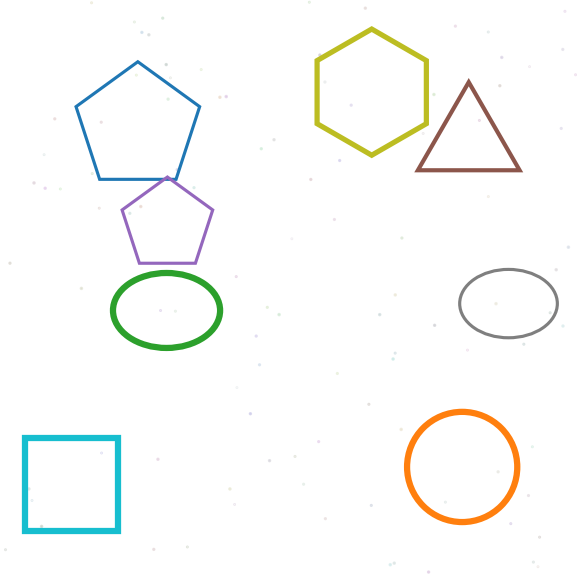[{"shape": "pentagon", "thickness": 1.5, "radius": 0.56, "center": [0.239, 0.78]}, {"shape": "circle", "thickness": 3, "radius": 0.48, "center": [0.8, 0.191]}, {"shape": "oval", "thickness": 3, "radius": 0.46, "center": [0.288, 0.462]}, {"shape": "pentagon", "thickness": 1.5, "radius": 0.41, "center": [0.29, 0.61]}, {"shape": "triangle", "thickness": 2, "radius": 0.51, "center": [0.812, 0.755]}, {"shape": "oval", "thickness": 1.5, "radius": 0.42, "center": [0.881, 0.473]}, {"shape": "hexagon", "thickness": 2.5, "radius": 0.55, "center": [0.644, 0.84]}, {"shape": "square", "thickness": 3, "radius": 0.4, "center": [0.123, 0.16]}]